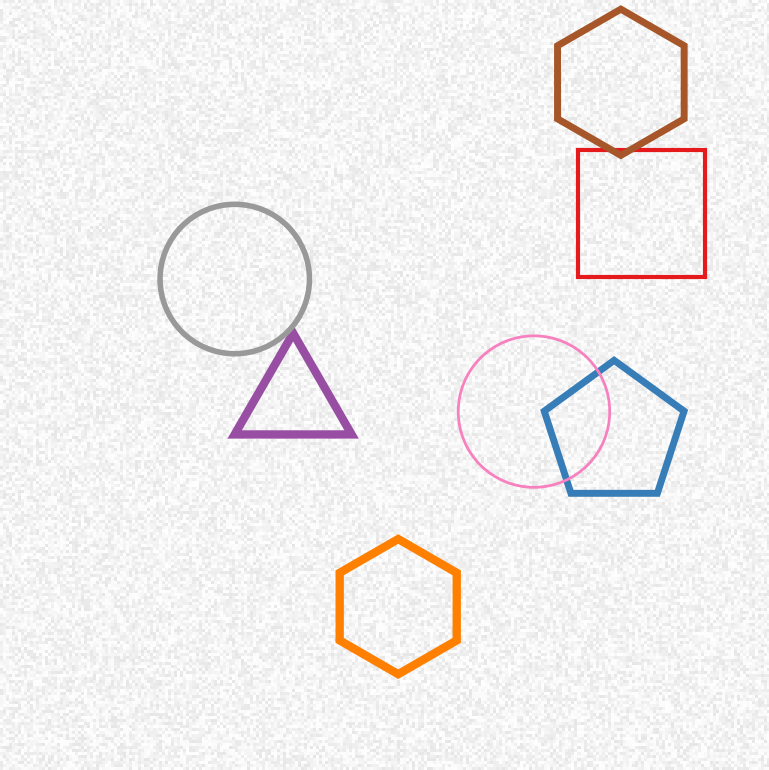[{"shape": "square", "thickness": 1.5, "radius": 0.41, "center": [0.833, 0.723]}, {"shape": "pentagon", "thickness": 2.5, "radius": 0.48, "center": [0.798, 0.437]}, {"shape": "triangle", "thickness": 3, "radius": 0.44, "center": [0.381, 0.48]}, {"shape": "hexagon", "thickness": 3, "radius": 0.44, "center": [0.517, 0.212]}, {"shape": "hexagon", "thickness": 2.5, "radius": 0.47, "center": [0.806, 0.893]}, {"shape": "circle", "thickness": 1, "radius": 0.49, "center": [0.693, 0.465]}, {"shape": "circle", "thickness": 2, "radius": 0.49, "center": [0.305, 0.638]}]